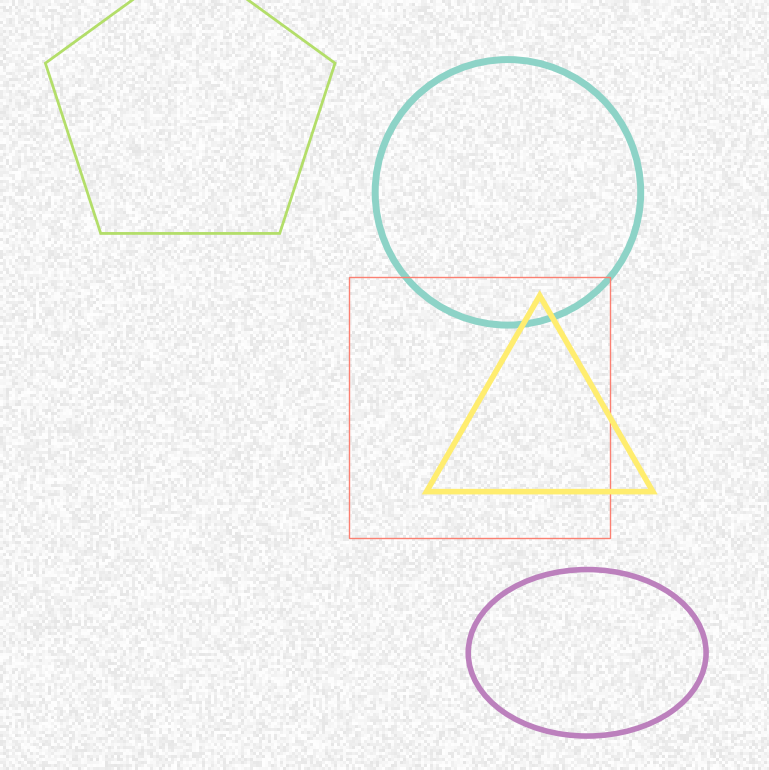[{"shape": "circle", "thickness": 2.5, "radius": 0.86, "center": [0.66, 0.75]}, {"shape": "square", "thickness": 0.5, "radius": 0.85, "center": [0.623, 0.471]}, {"shape": "pentagon", "thickness": 1, "radius": 0.99, "center": [0.247, 0.857]}, {"shape": "oval", "thickness": 2, "radius": 0.77, "center": [0.763, 0.152]}, {"shape": "triangle", "thickness": 2, "radius": 0.85, "center": [0.701, 0.446]}]